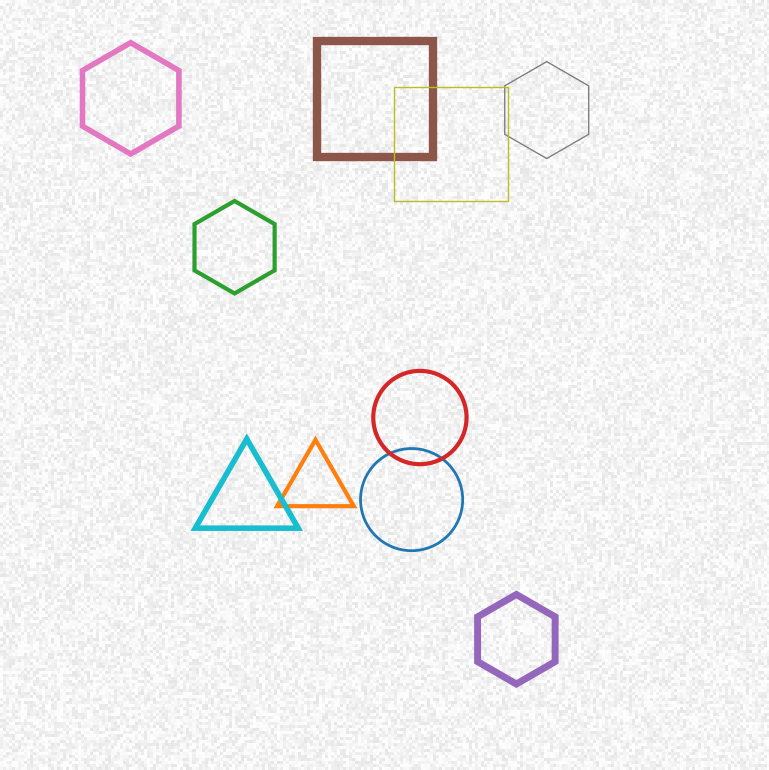[{"shape": "circle", "thickness": 1, "radius": 0.33, "center": [0.535, 0.351]}, {"shape": "triangle", "thickness": 1.5, "radius": 0.29, "center": [0.41, 0.371]}, {"shape": "hexagon", "thickness": 1.5, "radius": 0.3, "center": [0.305, 0.679]}, {"shape": "circle", "thickness": 1.5, "radius": 0.3, "center": [0.545, 0.458]}, {"shape": "hexagon", "thickness": 2.5, "radius": 0.29, "center": [0.671, 0.17]}, {"shape": "square", "thickness": 3, "radius": 0.38, "center": [0.487, 0.871]}, {"shape": "hexagon", "thickness": 2, "radius": 0.36, "center": [0.17, 0.872]}, {"shape": "hexagon", "thickness": 0.5, "radius": 0.31, "center": [0.71, 0.857]}, {"shape": "square", "thickness": 0.5, "radius": 0.37, "center": [0.586, 0.813]}, {"shape": "triangle", "thickness": 2, "radius": 0.39, "center": [0.32, 0.353]}]